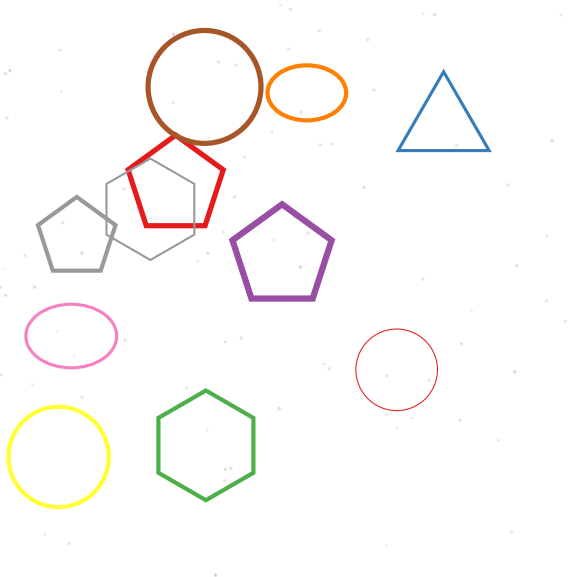[{"shape": "pentagon", "thickness": 2.5, "radius": 0.43, "center": [0.304, 0.678]}, {"shape": "circle", "thickness": 0.5, "radius": 0.35, "center": [0.687, 0.359]}, {"shape": "triangle", "thickness": 1.5, "radius": 0.46, "center": [0.768, 0.784]}, {"shape": "hexagon", "thickness": 2, "radius": 0.47, "center": [0.357, 0.228]}, {"shape": "pentagon", "thickness": 3, "radius": 0.45, "center": [0.488, 0.555]}, {"shape": "oval", "thickness": 2, "radius": 0.34, "center": [0.531, 0.838]}, {"shape": "circle", "thickness": 2, "radius": 0.43, "center": [0.101, 0.208]}, {"shape": "circle", "thickness": 2.5, "radius": 0.49, "center": [0.354, 0.849]}, {"shape": "oval", "thickness": 1.5, "radius": 0.39, "center": [0.123, 0.417]}, {"shape": "pentagon", "thickness": 2, "radius": 0.35, "center": [0.133, 0.588]}, {"shape": "hexagon", "thickness": 1, "radius": 0.44, "center": [0.26, 0.637]}]